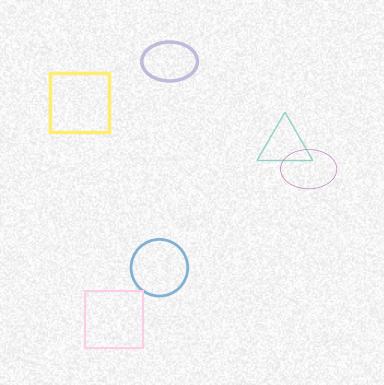[{"shape": "triangle", "thickness": 1, "radius": 0.42, "center": [0.74, 0.625]}, {"shape": "oval", "thickness": 2.5, "radius": 0.36, "center": [0.441, 0.84]}, {"shape": "circle", "thickness": 2, "radius": 0.37, "center": [0.414, 0.305]}, {"shape": "square", "thickness": 1.5, "radius": 0.37, "center": [0.297, 0.17]}, {"shape": "oval", "thickness": 0.5, "radius": 0.37, "center": [0.802, 0.561]}, {"shape": "square", "thickness": 2.5, "radius": 0.38, "center": [0.206, 0.734]}]